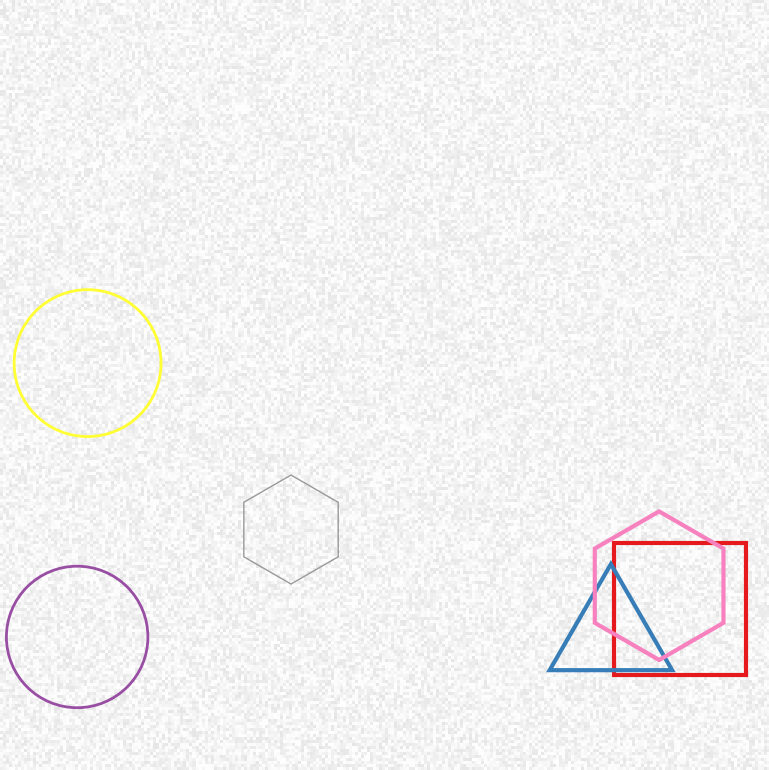[{"shape": "square", "thickness": 1.5, "radius": 0.43, "center": [0.883, 0.209]}, {"shape": "triangle", "thickness": 1.5, "radius": 0.46, "center": [0.793, 0.176]}, {"shape": "circle", "thickness": 1, "radius": 0.46, "center": [0.1, 0.173]}, {"shape": "circle", "thickness": 1, "radius": 0.48, "center": [0.114, 0.528]}, {"shape": "hexagon", "thickness": 1.5, "radius": 0.48, "center": [0.856, 0.239]}, {"shape": "hexagon", "thickness": 0.5, "radius": 0.35, "center": [0.378, 0.312]}]